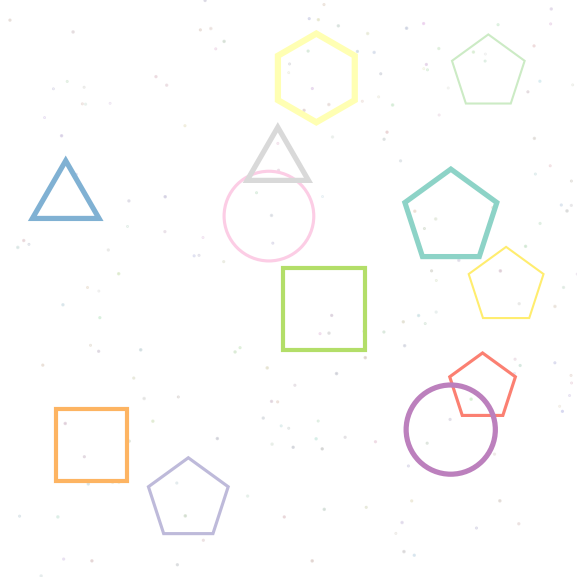[{"shape": "pentagon", "thickness": 2.5, "radius": 0.42, "center": [0.781, 0.623]}, {"shape": "hexagon", "thickness": 3, "radius": 0.38, "center": [0.548, 0.864]}, {"shape": "pentagon", "thickness": 1.5, "radius": 0.36, "center": [0.326, 0.134]}, {"shape": "pentagon", "thickness": 1.5, "radius": 0.3, "center": [0.836, 0.328]}, {"shape": "triangle", "thickness": 2.5, "radius": 0.33, "center": [0.114, 0.654]}, {"shape": "square", "thickness": 2, "radius": 0.31, "center": [0.159, 0.228]}, {"shape": "square", "thickness": 2, "radius": 0.36, "center": [0.561, 0.464]}, {"shape": "circle", "thickness": 1.5, "radius": 0.39, "center": [0.466, 0.625]}, {"shape": "triangle", "thickness": 2.5, "radius": 0.31, "center": [0.481, 0.717]}, {"shape": "circle", "thickness": 2.5, "radius": 0.39, "center": [0.781, 0.255]}, {"shape": "pentagon", "thickness": 1, "radius": 0.33, "center": [0.846, 0.873]}, {"shape": "pentagon", "thickness": 1, "radius": 0.34, "center": [0.876, 0.504]}]